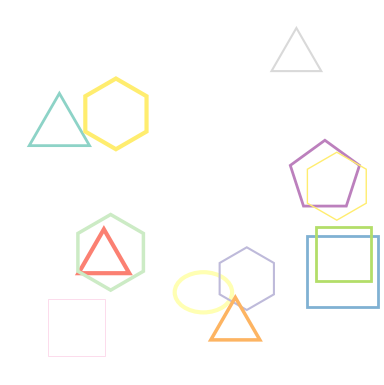[{"shape": "triangle", "thickness": 2, "radius": 0.45, "center": [0.154, 0.667]}, {"shape": "oval", "thickness": 3, "radius": 0.37, "center": [0.528, 0.241]}, {"shape": "hexagon", "thickness": 1.5, "radius": 0.41, "center": [0.641, 0.276]}, {"shape": "triangle", "thickness": 3, "radius": 0.38, "center": [0.27, 0.328]}, {"shape": "square", "thickness": 2, "radius": 0.46, "center": [0.89, 0.294]}, {"shape": "triangle", "thickness": 2.5, "radius": 0.37, "center": [0.611, 0.154]}, {"shape": "square", "thickness": 2, "radius": 0.35, "center": [0.893, 0.34]}, {"shape": "square", "thickness": 0.5, "radius": 0.37, "center": [0.2, 0.149]}, {"shape": "triangle", "thickness": 1.5, "radius": 0.37, "center": [0.77, 0.853]}, {"shape": "pentagon", "thickness": 2, "radius": 0.47, "center": [0.844, 0.541]}, {"shape": "hexagon", "thickness": 2.5, "radius": 0.49, "center": [0.287, 0.345]}, {"shape": "hexagon", "thickness": 3, "radius": 0.46, "center": [0.301, 0.704]}, {"shape": "hexagon", "thickness": 1, "radius": 0.44, "center": [0.875, 0.516]}]